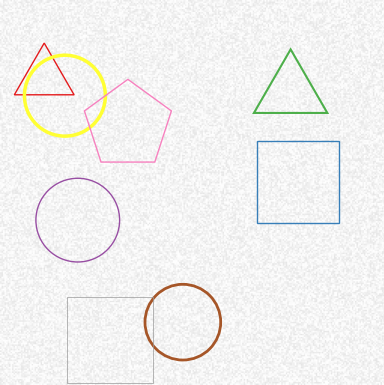[{"shape": "triangle", "thickness": 1, "radius": 0.45, "center": [0.115, 0.799]}, {"shape": "square", "thickness": 1, "radius": 0.53, "center": [0.774, 0.527]}, {"shape": "triangle", "thickness": 1.5, "radius": 0.55, "center": [0.755, 0.762]}, {"shape": "circle", "thickness": 1, "radius": 0.54, "center": [0.202, 0.428]}, {"shape": "circle", "thickness": 2.5, "radius": 0.53, "center": [0.169, 0.752]}, {"shape": "circle", "thickness": 2, "radius": 0.49, "center": [0.475, 0.163]}, {"shape": "pentagon", "thickness": 1, "radius": 0.59, "center": [0.332, 0.675]}, {"shape": "square", "thickness": 0.5, "radius": 0.56, "center": [0.285, 0.118]}]